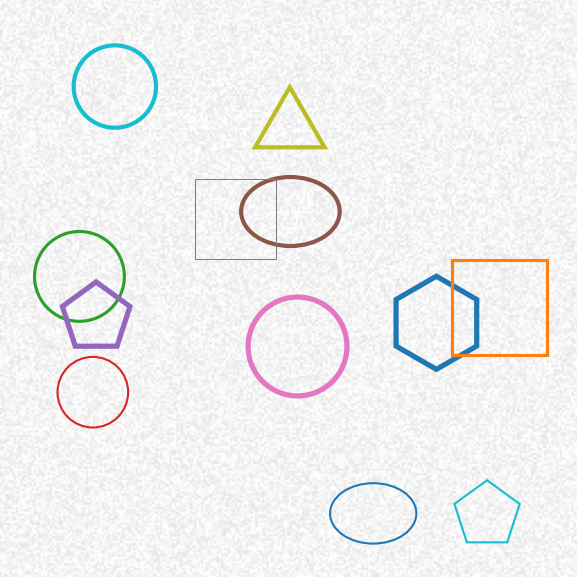[{"shape": "hexagon", "thickness": 2.5, "radius": 0.4, "center": [0.756, 0.44]}, {"shape": "oval", "thickness": 1, "radius": 0.37, "center": [0.646, 0.11]}, {"shape": "square", "thickness": 1.5, "radius": 0.41, "center": [0.865, 0.467]}, {"shape": "circle", "thickness": 1.5, "radius": 0.39, "center": [0.138, 0.521]}, {"shape": "circle", "thickness": 1, "radius": 0.31, "center": [0.161, 0.32]}, {"shape": "pentagon", "thickness": 2.5, "radius": 0.31, "center": [0.167, 0.449]}, {"shape": "oval", "thickness": 2, "radius": 0.43, "center": [0.503, 0.633]}, {"shape": "circle", "thickness": 2.5, "radius": 0.43, "center": [0.515, 0.399]}, {"shape": "square", "thickness": 0.5, "radius": 0.35, "center": [0.408, 0.62]}, {"shape": "triangle", "thickness": 2, "radius": 0.35, "center": [0.502, 0.779]}, {"shape": "pentagon", "thickness": 1, "radius": 0.3, "center": [0.843, 0.108]}, {"shape": "circle", "thickness": 2, "radius": 0.36, "center": [0.199, 0.849]}]